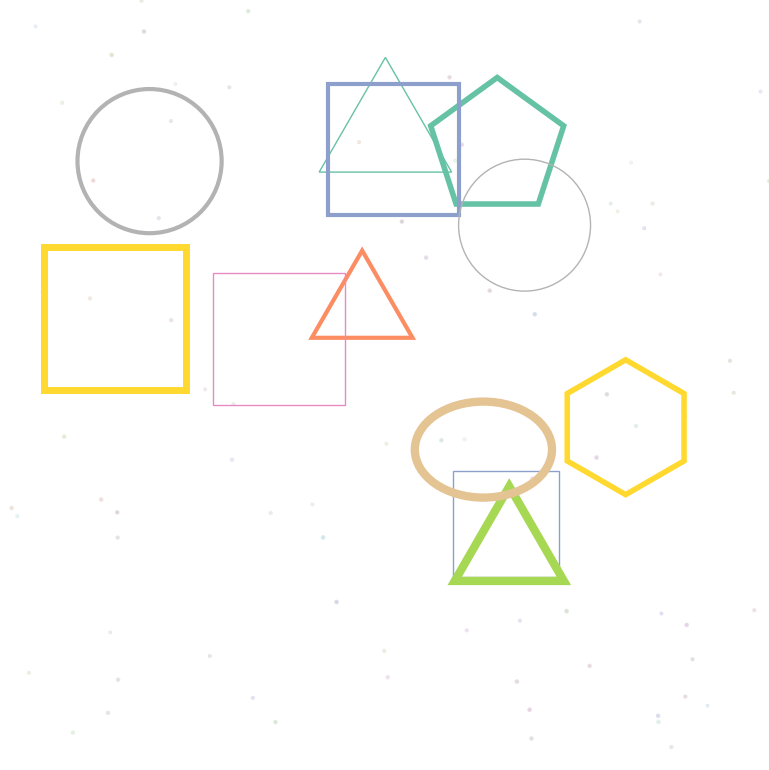[{"shape": "triangle", "thickness": 0.5, "radius": 0.5, "center": [0.501, 0.826]}, {"shape": "pentagon", "thickness": 2, "radius": 0.45, "center": [0.646, 0.809]}, {"shape": "triangle", "thickness": 1.5, "radius": 0.38, "center": [0.47, 0.599]}, {"shape": "square", "thickness": 1.5, "radius": 0.43, "center": [0.51, 0.806]}, {"shape": "square", "thickness": 0.5, "radius": 0.34, "center": [0.657, 0.319]}, {"shape": "square", "thickness": 0.5, "radius": 0.43, "center": [0.362, 0.56]}, {"shape": "triangle", "thickness": 3, "radius": 0.41, "center": [0.661, 0.286]}, {"shape": "square", "thickness": 2.5, "radius": 0.46, "center": [0.149, 0.587]}, {"shape": "hexagon", "thickness": 2, "radius": 0.44, "center": [0.813, 0.445]}, {"shape": "oval", "thickness": 3, "radius": 0.45, "center": [0.628, 0.416]}, {"shape": "circle", "thickness": 0.5, "radius": 0.43, "center": [0.681, 0.708]}, {"shape": "circle", "thickness": 1.5, "radius": 0.47, "center": [0.194, 0.791]}]